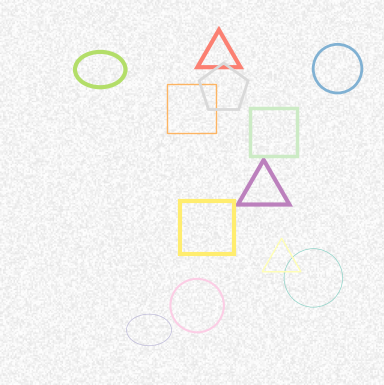[{"shape": "circle", "thickness": 0.5, "radius": 0.38, "center": [0.814, 0.278]}, {"shape": "triangle", "thickness": 1, "radius": 0.29, "center": [0.732, 0.323]}, {"shape": "oval", "thickness": 0.5, "radius": 0.29, "center": [0.387, 0.143]}, {"shape": "triangle", "thickness": 3, "radius": 0.32, "center": [0.569, 0.858]}, {"shape": "circle", "thickness": 2, "radius": 0.32, "center": [0.877, 0.822]}, {"shape": "square", "thickness": 1, "radius": 0.32, "center": [0.497, 0.718]}, {"shape": "oval", "thickness": 3, "radius": 0.33, "center": [0.26, 0.819]}, {"shape": "circle", "thickness": 1.5, "radius": 0.35, "center": [0.512, 0.206]}, {"shape": "pentagon", "thickness": 2, "radius": 0.33, "center": [0.581, 0.77]}, {"shape": "triangle", "thickness": 3, "radius": 0.39, "center": [0.685, 0.507]}, {"shape": "square", "thickness": 2.5, "radius": 0.31, "center": [0.71, 0.657]}, {"shape": "square", "thickness": 3, "radius": 0.35, "center": [0.538, 0.41]}]